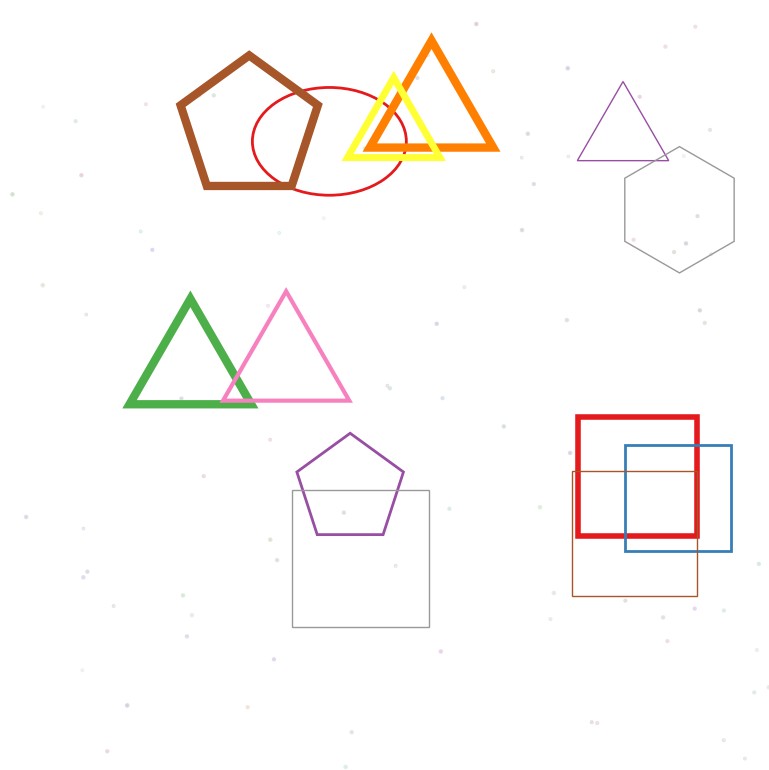[{"shape": "oval", "thickness": 1, "radius": 0.5, "center": [0.428, 0.816]}, {"shape": "square", "thickness": 2, "radius": 0.38, "center": [0.828, 0.381]}, {"shape": "square", "thickness": 1, "radius": 0.34, "center": [0.88, 0.353]}, {"shape": "triangle", "thickness": 3, "radius": 0.46, "center": [0.247, 0.521]}, {"shape": "pentagon", "thickness": 1, "radius": 0.36, "center": [0.455, 0.365]}, {"shape": "triangle", "thickness": 0.5, "radius": 0.34, "center": [0.809, 0.826]}, {"shape": "triangle", "thickness": 3, "radius": 0.46, "center": [0.56, 0.855]}, {"shape": "triangle", "thickness": 2.5, "radius": 0.35, "center": [0.511, 0.83]}, {"shape": "square", "thickness": 0.5, "radius": 0.41, "center": [0.824, 0.308]}, {"shape": "pentagon", "thickness": 3, "radius": 0.47, "center": [0.324, 0.834]}, {"shape": "triangle", "thickness": 1.5, "radius": 0.47, "center": [0.372, 0.527]}, {"shape": "square", "thickness": 0.5, "radius": 0.45, "center": [0.469, 0.275]}, {"shape": "hexagon", "thickness": 0.5, "radius": 0.41, "center": [0.882, 0.728]}]